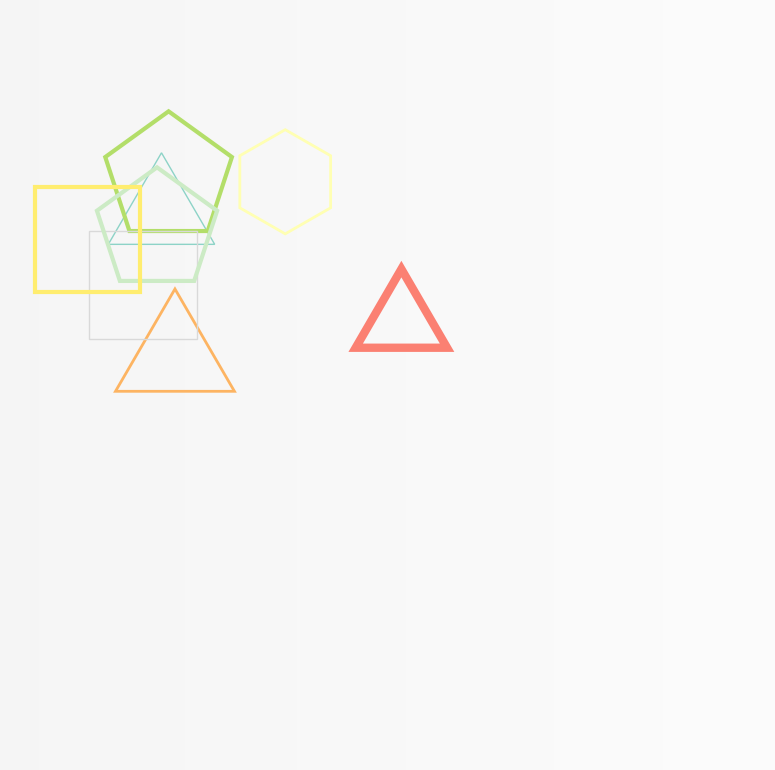[{"shape": "triangle", "thickness": 0.5, "radius": 0.4, "center": [0.208, 0.722]}, {"shape": "hexagon", "thickness": 1, "radius": 0.34, "center": [0.368, 0.764]}, {"shape": "triangle", "thickness": 3, "radius": 0.34, "center": [0.518, 0.582]}, {"shape": "triangle", "thickness": 1, "radius": 0.44, "center": [0.226, 0.536]}, {"shape": "pentagon", "thickness": 1.5, "radius": 0.43, "center": [0.218, 0.769]}, {"shape": "square", "thickness": 0.5, "radius": 0.35, "center": [0.185, 0.63]}, {"shape": "pentagon", "thickness": 1.5, "radius": 0.41, "center": [0.203, 0.701]}, {"shape": "square", "thickness": 1.5, "radius": 0.34, "center": [0.113, 0.689]}]